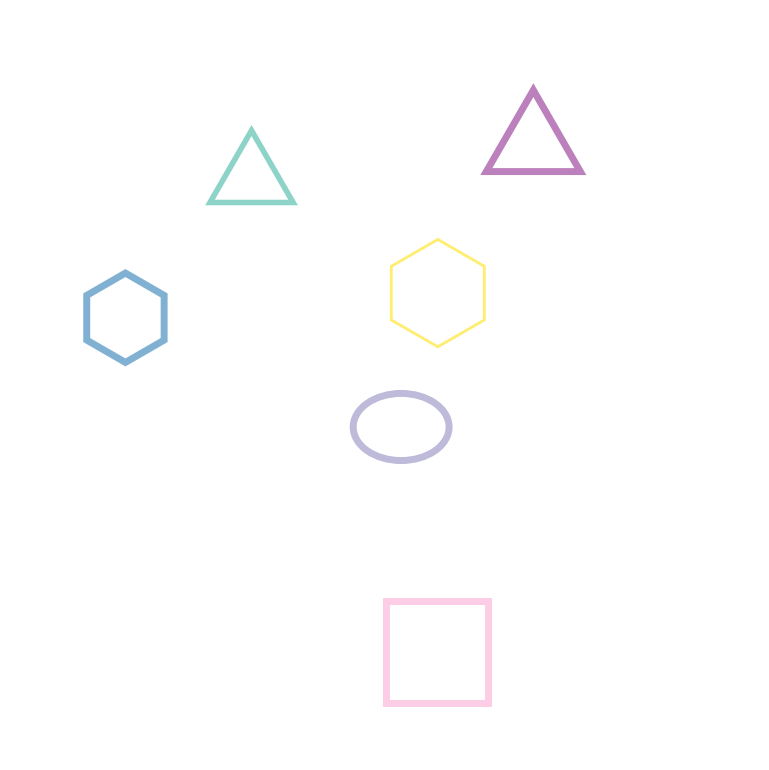[{"shape": "triangle", "thickness": 2, "radius": 0.31, "center": [0.327, 0.768]}, {"shape": "oval", "thickness": 2.5, "radius": 0.31, "center": [0.521, 0.445]}, {"shape": "hexagon", "thickness": 2.5, "radius": 0.29, "center": [0.163, 0.587]}, {"shape": "square", "thickness": 2.5, "radius": 0.33, "center": [0.567, 0.154]}, {"shape": "triangle", "thickness": 2.5, "radius": 0.35, "center": [0.693, 0.812]}, {"shape": "hexagon", "thickness": 1, "radius": 0.35, "center": [0.569, 0.619]}]